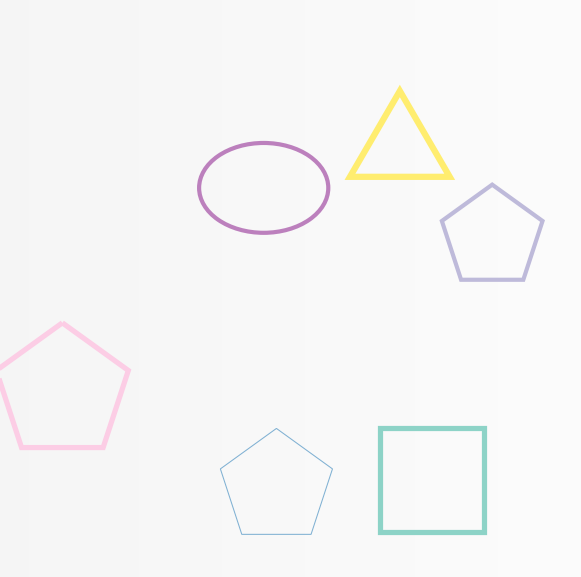[{"shape": "square", "thickness": 2.5, "radius": 0.45, "center": [0.743, 0.168]}, {"shape": "pentagon", "thickness": 2, "radius": 0.46, "center": [0.847, 0.588]}, {"shape": "pentagon", "thickness": 0.5, "radius": 0.51, "center": [0.476, 0.156]}, {"shape": "pentagon", "thickness": 2.5, "radius": 0.6, "center": [0.107, 0.321]}, {"shape": "oval", "thickness": 2, "radius": 0.56, "center": [0.454, 0.674]}, {"shape": "triangle", "thickness": 3, "radius": 0.5, "center": [0.688, 0.742]}]